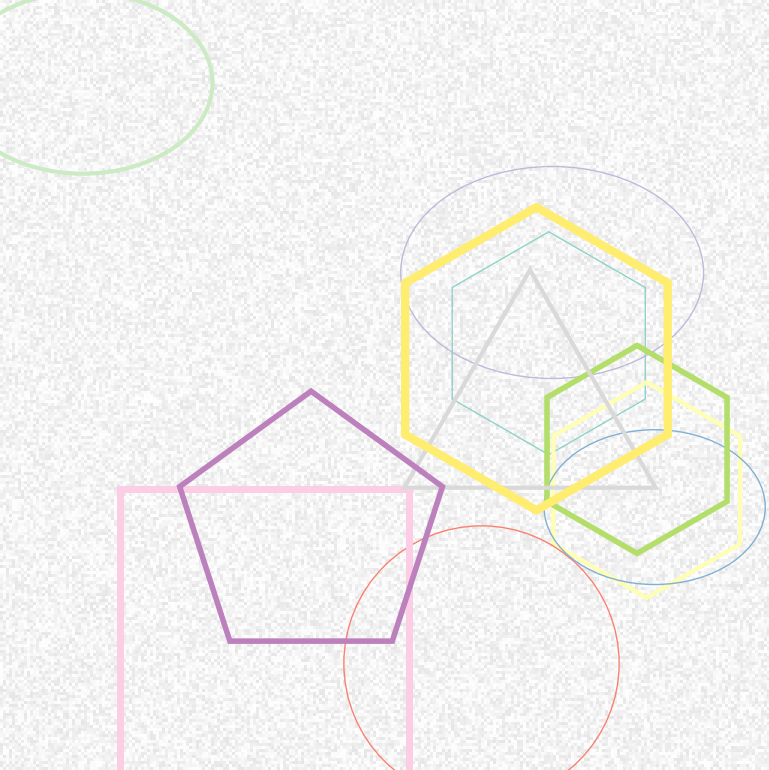[{"shape": "hexagon", "thickness": 0.5, "radius": 0.72, "center": [0.713, 0.554]}, {"shape": "hexagon", "thickness": 1.5, "radius": 0.7, "center": [0.84, 0.364]}, {"shape": "oval", "thickness": 0.5, "radius": 0.98, "center": [0.717, 0.646]}, {"shape": "circle", "thickness": 0.5, "radius": 0.89, "center": [0.625, 0.138]}, {"shape": "oval", "thickness": 0.5, "radius": 0.72, "center": [0.85, 0.341]}, {"shape": "hexagon", "thickness": 2, "radius": 0.68, "center": [0.827, 0.416]}, {"shape": "square", "thickness": 2.5, "radius": 0.94, "center": [0.344, 0.178]}, {"shape": "triangle", "thickness": 1.5, "radius": 0.94, "center": [0.688, 0.461]}, {"shape": "pentagon", "thickness": 2, "radius": 0.9, "center": [0.404, 0.313]}, {"shape": "oval", "thickness": 1.5, "radius": 0.84, "center": [0.108, 0.892]}, {"shape": "hexagon", "thickness": 3, "radius": 0.98, "center": [0.697, 0.534]}]